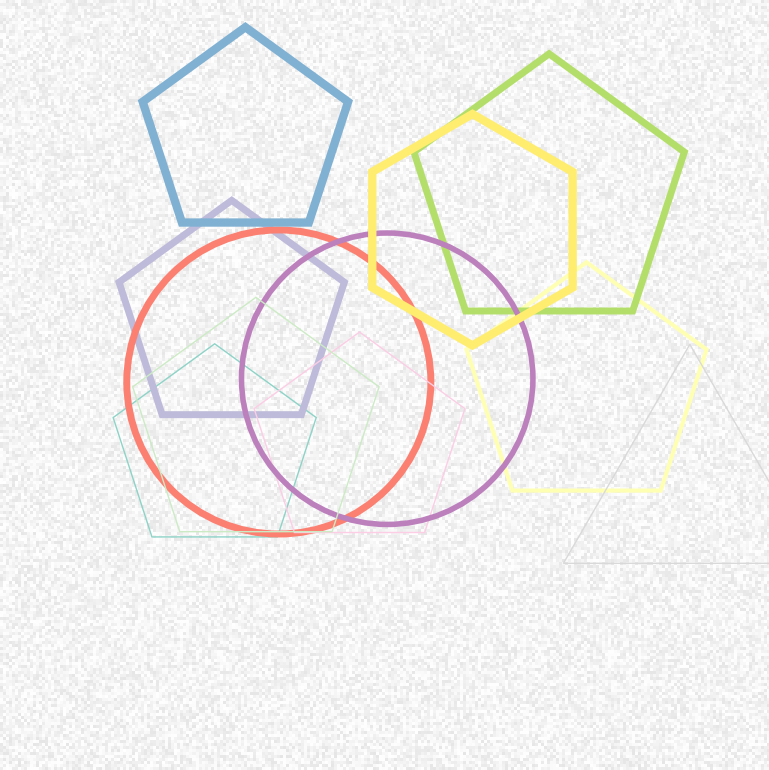[{"shape": "pentagon", "thickness": 0.5, "radius": 0.69, "center": [0.279, 0.415]}, {"shape": "pentagon", "thickness": 1.5, "radius": 0.82, "center": [0.762, 0.495]}, {"shape": "pentagon", "thickness": 2.5, "radius": 0.77, "center": [0.301, 0.586]}, {"shape": "circle", "thickness": 2.5, "radius": 0.99, "center": [0.362, 0.504]}, {"shape": "pentagon", "thickness": 3, "radius": 0.7, "center": [0.319, 0.824]}, {"shape": "pentagon", "thickness": 2.5, "radius": 0.92, "center": [0.713, 0.745]}, {"shape": "pentagon", "thickness": 0.5, "radius": 0.72, "center": [0.467, 0.425]}, {"shape": "triangle", "thickness": 0.5, "radius": 0.95, "center": [0.896, 0.363]}, {"shape": "circle", "thickness": 2, "radius": 0.95, "center": [0.503, 0.508]}, {"shape": "pentagon", "thickness": 0.5, "radius": 0.84, "center": [0.332, 0.446]}, {"shape": "hexagon", "thickness": 3, "radius": 0.75, "center": [0.614, 0.702]}]